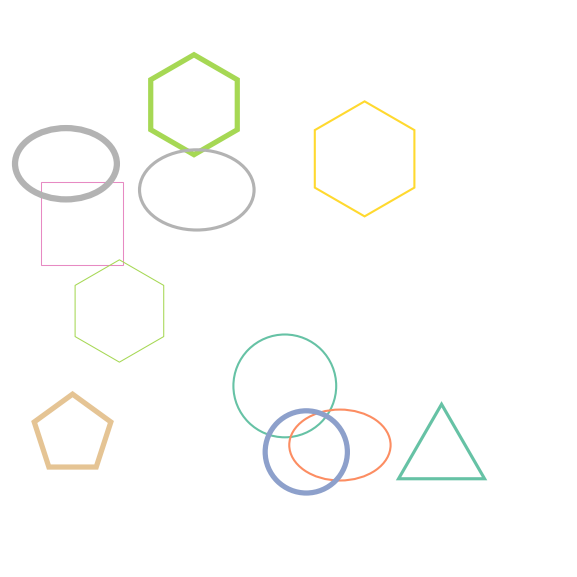[{"shape": "circle", "thickness": 1, "radius": 0.45, "center": [0.493, 0.331]}, {"shape": "triangle", "thickness": 1.5, "radius": 0.43, "center": [0.765, 0.213]}, {"shape": "oval", "thickness": 1, "radius": 0.44, "center": [0.589, 0.228]}, {"shape": "circle", "thickness": 2.5, "radius": 0.36, "center": [0.53, 0.217]}, {"shape": "square", "thickness": 0.5, "radius": 0.36, "center": [0.142, 0.612]}, {"shape": "hexagon", "thickness": 2.5, "radius": 0.43, "center": [0.336, 0.818]}, {"shape": "hexagon", "thickness": 0.5, "radius": 0.44, "center": [0.207, 0.461]}, {"shape": "hexagon", "thickness": 1, "radius": 0.5, "center": [0.631, 0.724]}, {"shape": "pentagon", "thickness": 2.5, "radius": 0.35, "center": [0.126, 0.247]}, {"shape": "oval", "thickness": 3, "radius": 0.44, "center": [0.114, 0.716]}, {"shape": "oval", "thickness": 1.5, "radius": 0.5, "center": [0.341, 0.67]}]